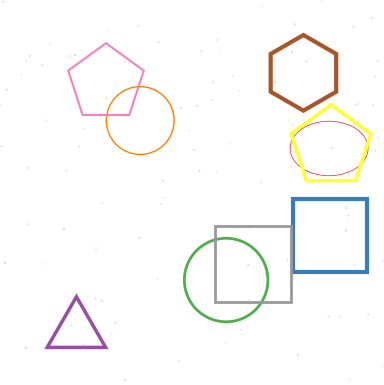[{"shape": "oval", "thickness": 0.5, "radius": 0.51, "center": [0.855, 0.614]}, {"shape": "square", "thickness": 3, "radius": 0.48, "center": [0.857, 0.388]}, {"shape": "circle", "thickness": 2, "radius": 0.54, "center": [0.587, 0.273]}, {"shape": "triangle", "thickness": 2.5, "radius": 0.44, "center": [0.199, 0.142]}, {"shape": "circle", "thickness": 1, "radius": 0.44, "center": [0.364, 0.687]}, {"shape": "pentagon", "thickness": 2.5, "radius": 0.54, "center": [0.86, 0.619]}, {"shape": "hexagon", "thickness": 3, "radius": 0.49, "center": [0.788, 0.811]}, {"shape": "pentagon", "thickness": 1.5, "radius": 0.52, "center": [0.275, 0.785]}, {"shape": "square", "thickness": 2, "radius": 0.49, "center": [0.657, 0.315]}]